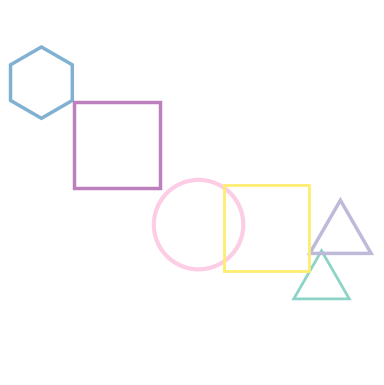[{"shape": "triangle", "thickness": 2, "radius": 0.42, "center": [0.835, 0.265]}, {"shape": "triangle", "thickness": 2.5, "radius": 0.46, "center": [0.884, 0.388]}, {"shape": "hexagon", "thickness": 2.5, "radius": 0.46, "center": [0.108, 0.785]}, {"shape": "circle", "thickness": 3, "radius": 0.58, "center": [0.516, 0.417]}, {"shape": "square", "thickness": 2.5, "radius": 0.56, "center": [0.303, 0.624]}, {"shape": "square", "thickness": 2, "radius": 0.55, "center": [0.691, 0.408]}]